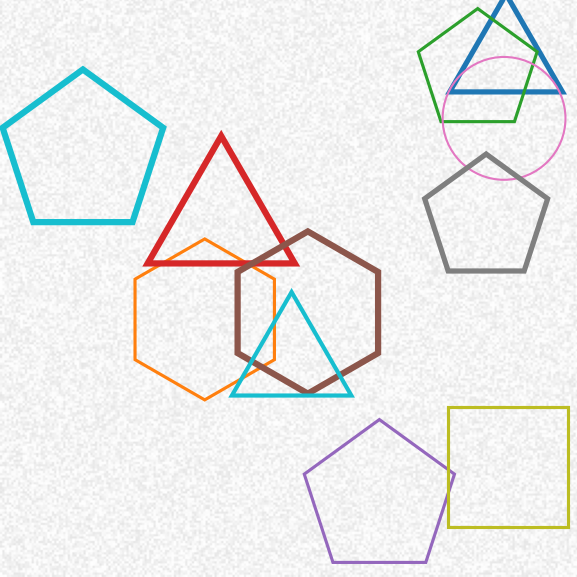[{"shape": "triangle", "thickness": 2.5, "radius": 0.56, "center": [0.876, 0.896]}, {"shape": "hexagon", "thickness": 1.5, "radius": 0.7, "center": [0.355, 0.446]}, {"shape": "pentagon", "thickness": 1.5, "radius": 0.54, "center": [0.827, 0.876]}, {"shape": "triangle", "thickness": 3, "radius": 0.74, "center": [0.383, 0.617]}, {"shape": "pentagon", "thickness": 1.5, "radius": 0.68, "center": [0.657, 0.136]}, {"shape": "hexagon", "thickness": 3, "radius": 0.7, "center": [0.533, 0.458]}, {"shape": "circle", "thickness": 1, "radius": 0.53, "center": [0.873, 0.794]}, {"shape": "pentagon", "thickness": 2.5, "radius": 0.56, "center": [0.842, 0.62]}, {"shape": "square", "thickness": 1.5, "radius": 0.52, "center": [0.879, 0.19]}, {"shape": "pentagon", "thickness": 3, "radius": 0.73, "center": [0.144, 0.733]}, {"shape": "triangle", "thickness": 2, "radius": 0.6, "center": [0.505, 0.374]}]